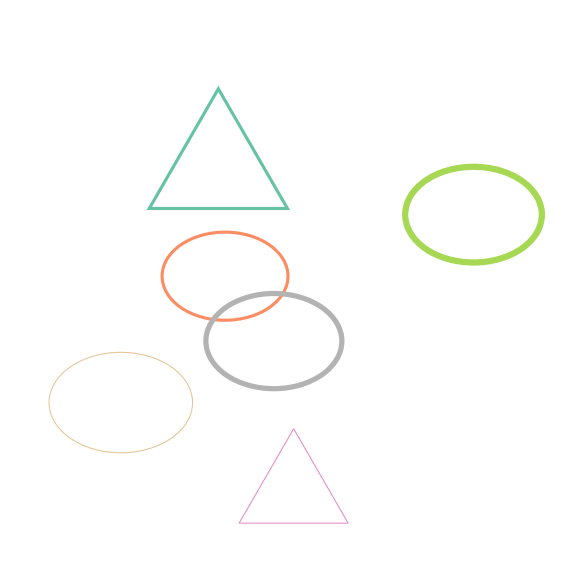[{"shape": "triangle", "thickness": 1.5, "radius": 0.69, "center": [0.378, 0.707]}, {"shape": "oval", "thickness": 1.5, "radius": 0.54, "center": [0.39, 0.521]}, {"shape": "triangle", "thickness": 0.5, "radius": 0.55, "center": [0.509, 0.148]}, {"shape": "oval", "thickness": 3, "radius": 0.59, "center": [0.82, 0.627]}, {"shape": "oval", "thickness": 0.5, "radius": 0.62, "center": [0.209, 0.302]}, {"shape": "oval", "thickness": 2.5, "radius": 0.59, "center": [0.474, 0.409]}]